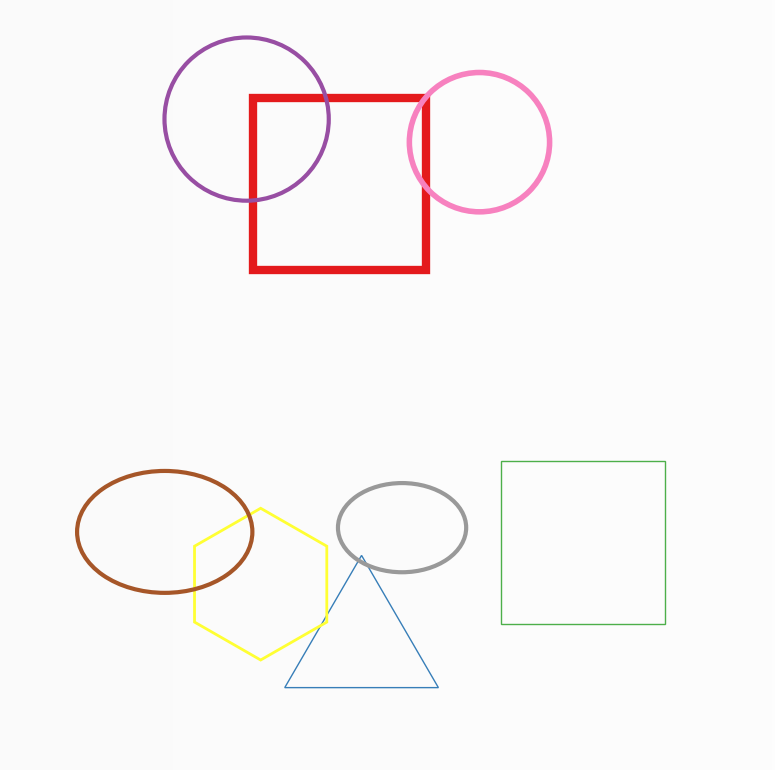[{"shape": "square", "thickness": 3, "radius": 0.56, "center": [0.438, 0.761]}, {"shape": "triangle", "thickness": 0.5, "radius": 0.57, "center": [0.467, 0.164]}, {"shape": "square", "thickness": 0.5, "radius": 0.53, "center": [0.752, 0.295]}, {"shape": "circle", "thickness": 1.5, "radius": 0.53, "center": [0.318, 0.845]}, {"shape": "hexagon", "thickness": 1, "radius": 0.49, "center": [0.336, 0.241]}, {"shape": "oval", "thickness": 1.5, "radius": 0.57, "center": [0.213, 0.309]}, {"shape": "circle", "thickness": 2, "radius": 0.45, "center": [0.619, 0.815]}, {"shape": "oval", "thickness": 1.5, "radius": 0.41, "center": [0.519, 0.315]}]